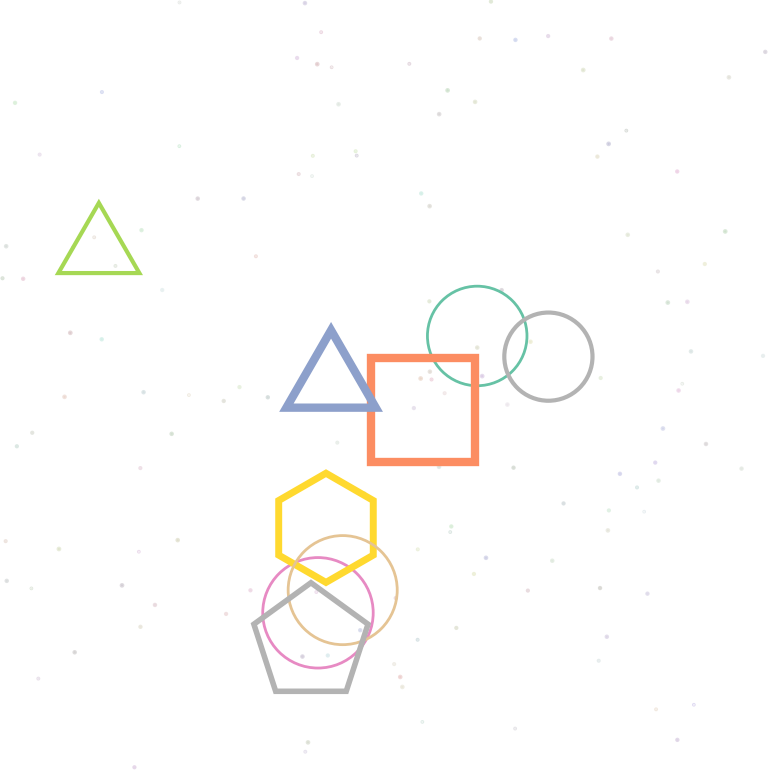[{"shape": "circle", "thickness": 1, "radius": 0.32, "center": [0.62, 0.564]}, {"shape": "square", "thickness": 3, "radius": 0.34, "center": [0.549, 0.468]}, {"shape": "triangle", "thickness": 3, "radius": 0.33, "center": [0.43, 0.504]}, {"shape": "circle", "thickness": 1, "radius": 0.36, "center": [0.413, 0.204]}, {"shape": "triangle", "thickness": 1.5, "radius": 0.3, "center": [0.128, 0.676]}, {"shape": "hexagon", "thickness": 2.5, "radius": 0.35, "center": [0.423, 0.315]}, {"shape": "circle", "thickness": 1, "radius": 0.35, "center": [0.445, 0.234]}, {"shape": "pentagon", "thickness": 2, "radius": 0.39, "center": [0.404, 0.165]}, {"shape": "circle", "thickness": 1.5, "radius": 0.29, "center": [0.712, 0.537]}]